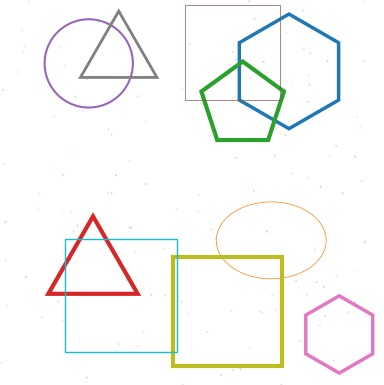[{"shape": "hexagon", "thickness": 2.5, "radius": 0.74, "center": [0.751, 0.815]}, {"shape": "oval", "thickness": 0.5, "radius": 0.71, "center": [0.704, 0.376]}, {"shape": "pentagon", "thickness": 3, "radius": 0.56, "center": [0.63, 0.727]}, {"shape": "triangle", "thickness": 3, "radius": 0.67, "center": [0.242, 0.304]}, {"shape": "circle", "thickness": 1.5, "radius": 0.57, "center": [0.23, 0.835]}, {"shape": "square", "thickness": 0.5, "radius": 0.62, "center": [0.605, 0.864]}, {"shape": "hexagon", "thickness": 2.5, "radius": 0.5, "center": [0.881, 0.131]}, {"shape": "triangle", "thickness": 2, "radius": 0.57, "center": [0.308, 0.856]}, {"shape": "square", "thickness": 3, "radius": 0.7, "center": [0.591, 0.191]}, {"shape": "square", "thickness": 1, "radius": 0.73, "center": [0.314, 0.233]}]